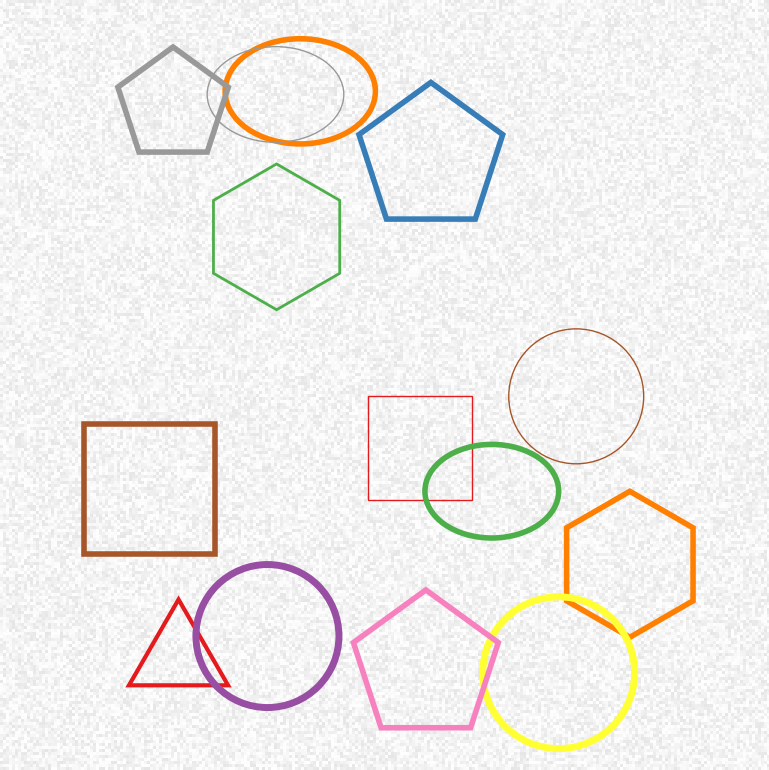[{"shape": "triangle", "thickness": 1.5, "radius": 0.37, "center": [0.232, 0.147]}, {"shape": "square", "thickness": 0.5, "radius": 0.34, "center": [0.546, 0.418]}, {"shape": "pentagon", "thickness": 2, "radius": 0.49, "center": [0.56, 0.795]}, {"shape": "oval", "thickness": 2, "radius": 0.43, "center": [0.639, 0.362]}, {"shape": "hexagon", "thickness": 1, "radius": 0.47, "center": [0.359, 0.692]}, {"shape": "circle", "thickness": 2.5, "radius": 0.46, "center": [0.347, 0.174]}, {"shape": "oval", "thickness": 2, "radius": 0.49, "center": [0.39, 0.881]}, {"shape": "hexagon", "thickness": 2, "radius": 0.47, "center": [0.818, 0.267]}, {"shape": "circle", "thickness": 2.5, "radius": 0.49, "center": [0.726, 0.126]}, {"shape": "square", "thickness": 2, "radius": 0.42, "center": [0.194, 0.365]}, {"shape": "circle", "thickness": 0.5, "radius": 0.44, "center": [0.748, 0.485]}, {"shape": "pentagon", "thickness": 2, "radius": 0.49, "center": [0.553, 0.135]}, {"shape": "pentagon", "thickness": 2, "radius": 0.38, "center": [0.225, 0.864]}, {"shape": "oval", "thickness": 0.5, "radius": 0.44, "center": [0.358, 0.877]}]